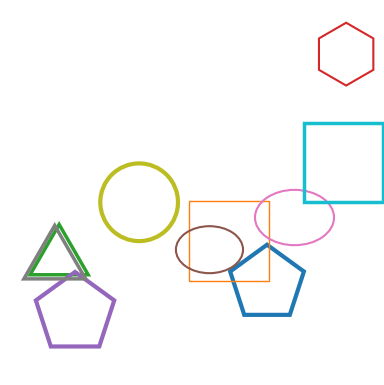[{"shape": "pentagon", "thickness": 3, "radius": 0.5, "center": [0.694, 0.264]}, {"shape": "square", "thickness": 1, "radius": 0.52, "center": [0.595, 0.374]}, {"shape": "triangle", "thickness": 2.5, "radius": 0.44, "center": [0.154, 0.33]}, {"shape": "hexagon", "thickness": 1.5, "radius": 0.41, "center": [0.899, 0.859]}, {"shape": "pentagon", "thickness": 3, "radius": 0.54, "center": [0.195, 0.187]}, {"shape": "oval", "thickness": 1.5, "radius": 0.44, "center": [0.544, 0.351]}, {"shape": "oval", "thickness": 1.5, "radius": 0.51, "center": [0.765, 0.435]}, {"shape": "triangle", "thickness": 2.5, "radius": 0.46, "center": [0.142, 0.322]}, {"shape": "circle", "thickness": 3, "radius": 0.5, "center": [0.361, 0.475]}, {"shape": "square", "thickness": 2.5, "radius": 0.51, "center": [0.893, 0.578]}]